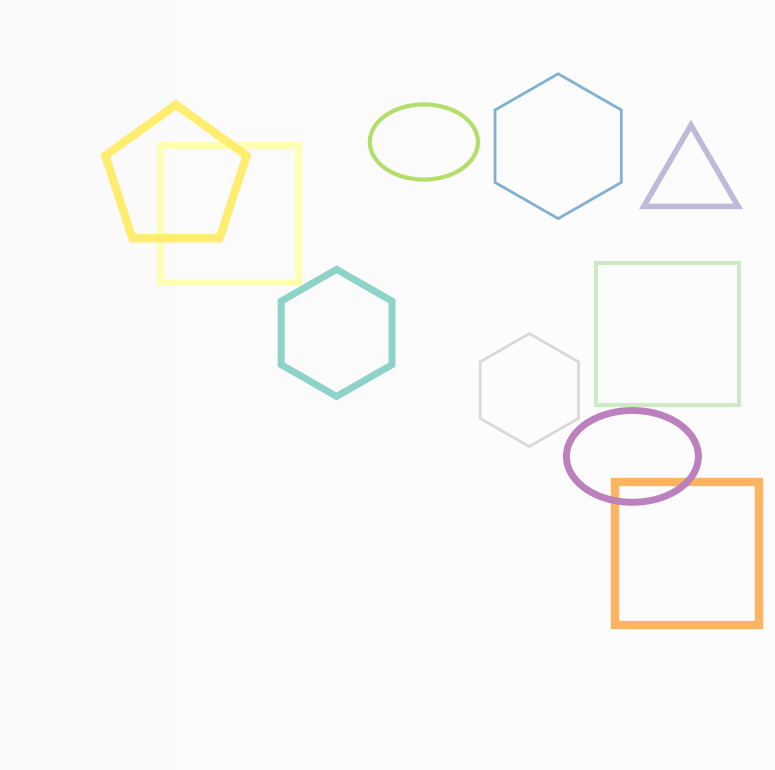[{"shape": "hexagon", "thickness": 2.5, "radius": 0.41, "center": [0.434, 0.568]}, {"shape": "square", "thickness": 2.5, "radius": 0.44, "center": [0.296, 0.723]}, {"shape": "triangle", "thickness": 2, "radius": 0.35, "center": [0.892, 0.767]}, {"shape": "hexagon", "thickness": 1, "radius": 0.47, "center": [0.72, 0.81]}, {"shape": "square", "thickness": 3, "radius": 0.47, "center": [0.886, 0.281]}, {"shape": "oval", "thickness": 1.5, "radius": 0.35, "center": [0.547, 0.816]}, {"shape": "hexagon", "thickness": 1, "radius": 0.37, "center": [0.683, 0.493]}, {"shape": "oval", "thickness": 2.5, "radius": 0.43, "center": [0.816, 0.407]}, {"shape": "square", "thickness": 1.5, "radius": 0.46, "center": [0.861, 0.567]}, {"shape": "pentagon", "thickness": 3, "radius": 0.48, "center": [0.227, 0.768]}]